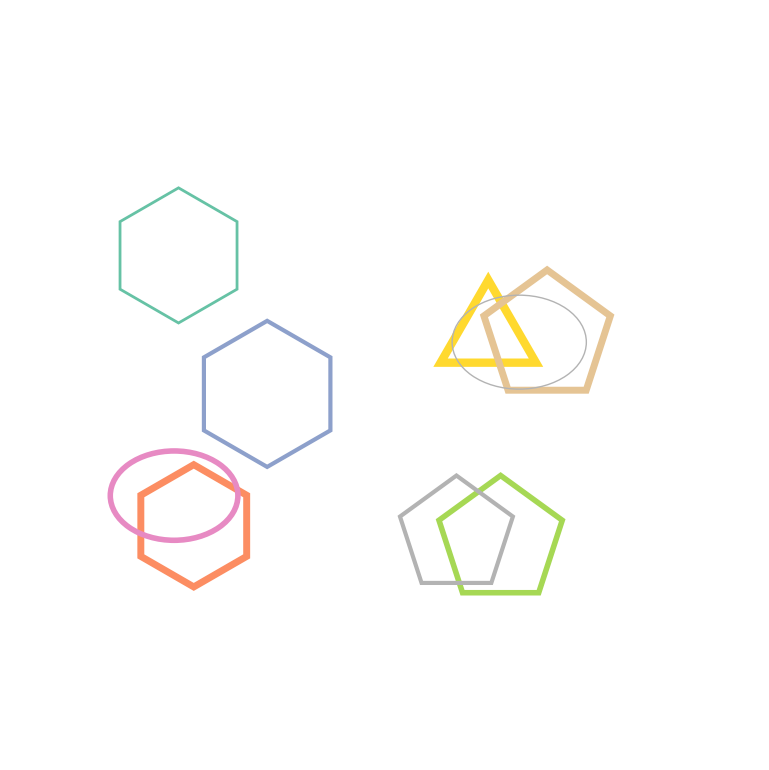[{"shape": "hexagon", "thickness": 1, "radius": 0.44, "center": [0.232, 0.668]}, {"shape": "hexagon", "thickness": 2.5, "radius": 0.4, "center": [0.252, 0.317]}, {"shape": "hexagon", "thickness": 1.5, "radius": 0.47, "center": [0.347, 0.488]}, {"shape": "oval", "thickness": 2, "radius": 0.41, "center": [0.226, 0.356]}, {"shape": "pentagon", "thickness": 2, "radius": 0.42, "center": [0.65, 0.298]}, {"shape": "triangle", "thickness": 3, "radius": 0.36, "center": [0.634, 0.565]}, {"shape": "pentagon", "thickness": 2.5, "radius": 0.43, "center": [0.711, 0.563]}, {"shape": "pentagon", "thickness": 1.5, "radius": 0.39, "center": [0.593, 0.305]}, {"shape": "oval", "thickness": 0.5, "radius": 0.44, "center": [0.674, 0.556]}]